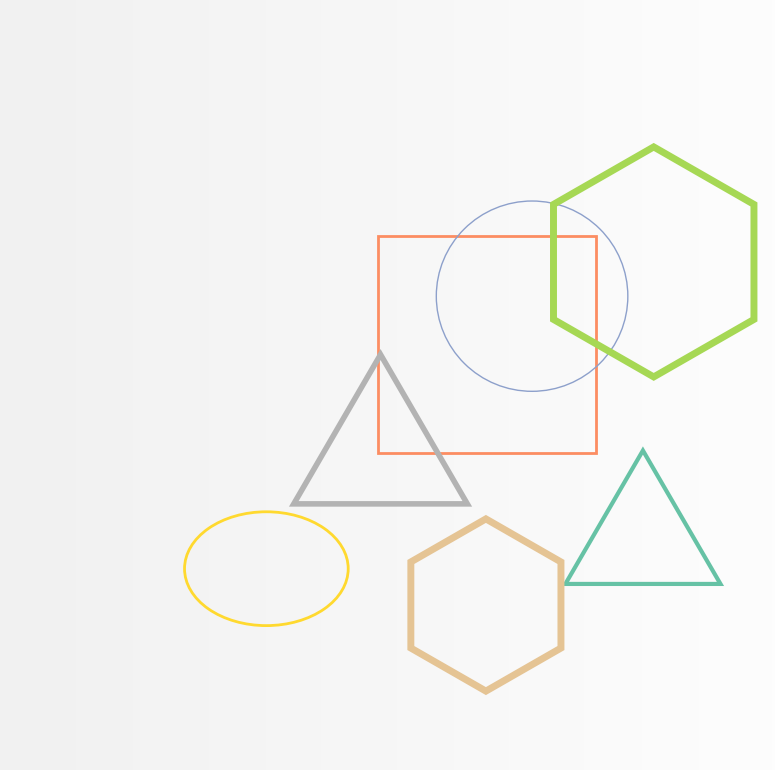[{"shape": "triangle", "thickness": 1.5, "radius": 0.58, "center": [0.83, 0.299]}, {"shape": "square", "thickness": 1, "radius": 0.7, "center": [0.628, 0.553]}, {"shape": "circle", "thickness": 0.5, "radius": 0.62, "center": [0.687, 0.615]}, {"shape": "hexagon", "thickness": 2.5, "radius": 0.75, "center": [0.844, 0.66]}, {"shape": "oval", "thickness": 1, "radius": 0.53, "center": [0.344, 0.261]}, {"shape": "hexagon", "thickness": 2.5, "radius": 0.56, "center": [0.627, 0.214]}, {"shape": "triangle", "thickness": 2, "radius": 0.65, "center": [0.491, 0.41]}]